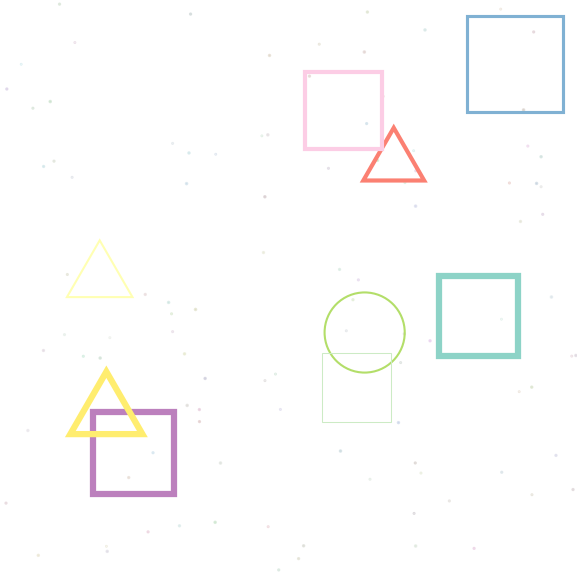[{"shape": "square", "thickness": 3, "radius": 0.34, "center": [0.829, 0.452]}, {"shape": "triangle", "thickness": 1, "radius": 0.33, "center": [0.173, 0.517]}, {"shape": "triangle", "thickness": 2, "radius": 0.3, "center": [0.682, 0.717]}, {"shape": "square", "thickness": 1.5, "radius": 0.42, "center": [0.892, 0.888]}, {"shape": "circle", "thickness": 1, "radius": 0.35, "center": [0.631, 0.423]}, {"shape": "square", "thickness": 2, "radius": 0.33, "center": [0.594, 0.809]}, {"shape": "square", "thickness": 3, "radius": 0.35, "center": [0.231, 0.215]}, {"shape": "square", "thickness": 0.5, "radius": 0.3, "center": [0.617, 0.328]}, {"shape": "triangle", "thickness": 3, "radius": 0.36, "center": [0.184, 0.283]}]